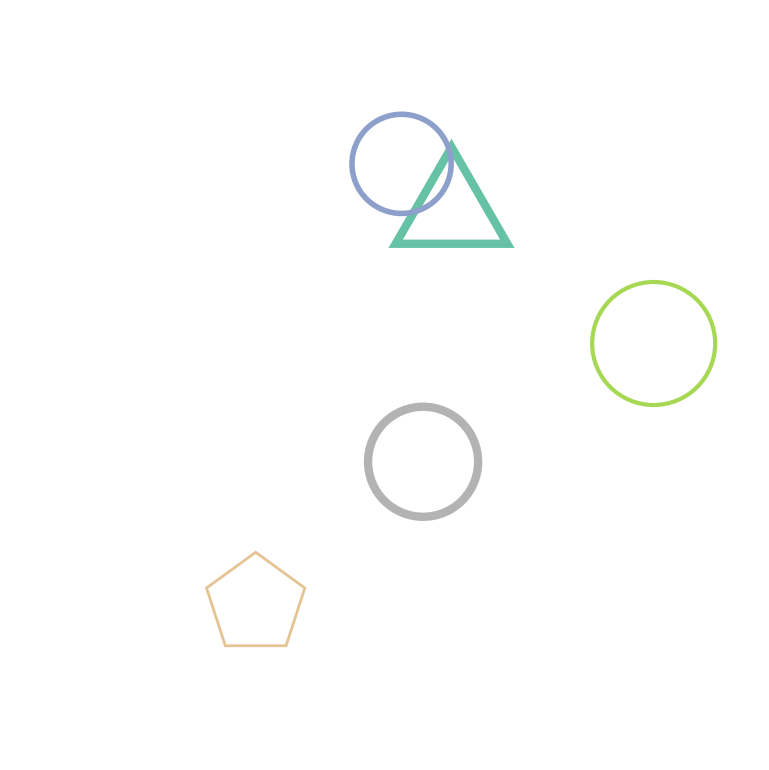[{"shape": "triangle", "thickness": 3, "radius": 0.42, "center": [0.586, 0.725]}, {"shape": "circle", "thickness": 2, "radius": 0.32, "center": [0.522, 0.787]}, {"shape": "circle", "thickness": 1.5, "radius": 0.4, "center": [0.849, 0.554]}, {"shape": "pentagon", "thickness": 1, "radius": 0.34, "center": [0.332, 0.216]}, {"shape": "circle", "thickness": 3, "radius": 0.36, "center": [0.549, 0.4]}]